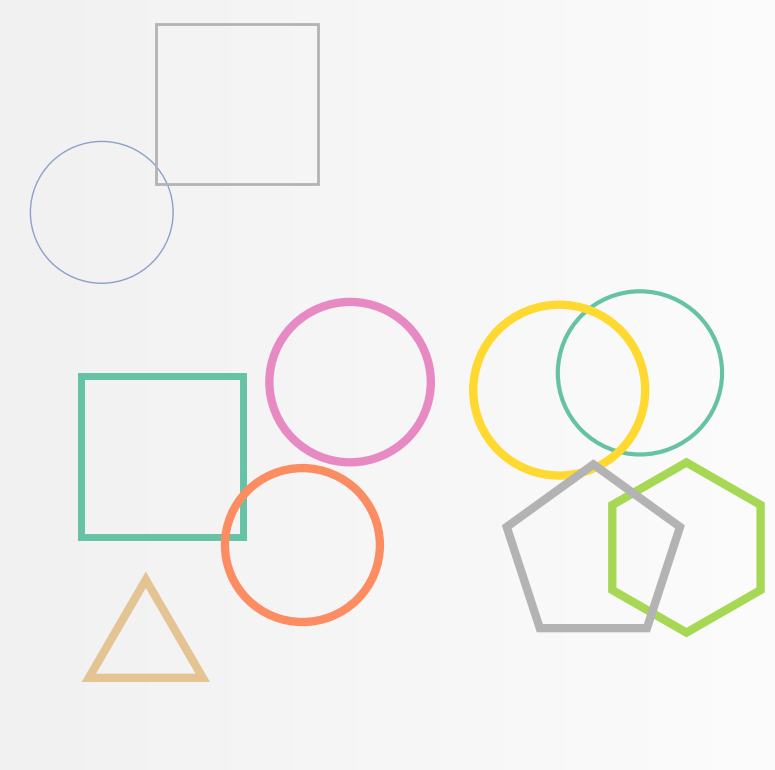[{"shape": "square", "thickness": 2.5, "radius": 0.52, "center": [0.209, 0.407]}, {"shape": "circle", "thickness": 1.5, "radius": 0.53, "center": [0.826, 0.516]}, {"shape": "circle", "thickness": 3, "radius": 0.5, "center": [0.39, 0.292]}, {"shape": "circle", "thickness": 0.5, "radius": 0.46, "center": [0.131, 0.724]}, {"shape": "circle", "thickness": 3, "radius": 0.52, "center": [0.452, 0.504]}, {"shape": "hexagon", "thickness": 3, "radius": 0.55, "center": [0.886, 0.289]}, {"shape": "circle", "thickness": 3, "radius": 0.55, "center": [0.722, 0.493]}, {"shape": "triangle", "thickness": 3, "radius": 0.42, "center": [0.188, 0.162]}, {"shape": "square", "thickness": 1, "radius": 0.52, "center": [0.306, 0.865]}, {"shape": "pentagon", "thickness": 3, "radius": 0.59, "center": [0.766, 0.279]}]